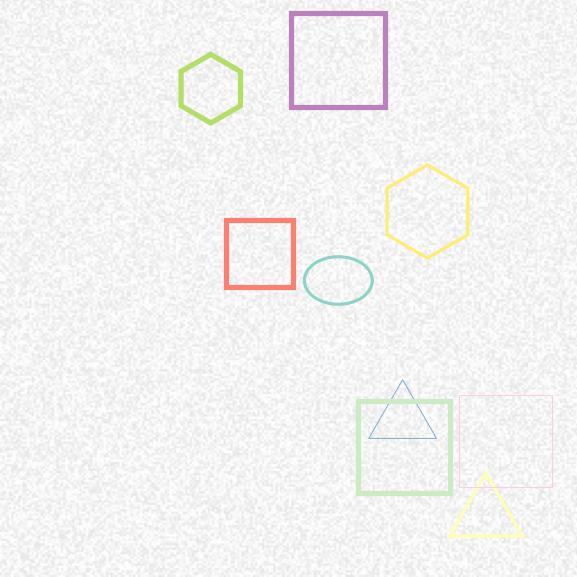[{"shape": "oval", "thickness": 1.5, "radius": 0.29, "center": [0.586, 0.513]}, {"shape": "triangle", "thickness": 1.5, "radius": 0.36, "center": [0.841, 0.107]}, {"shape": "square", "thickness": 2.5, "radius": 0.29, "center": [0.449, 0.56]}, {"shape": "triangle", "thickness": 0.5, "radius": 0.34, "center": [0.697, 0.274]}, {"shape": "hexagon", "thickness": 2.5, "radius": 0.3, "center": [0.365, 0.846]}, {"shape": "square", "thickness": 0.5, "radius": 0.4, "center": [0.876, 0.235]}, {"shape": "square", "thickness": 2.5, "radius": 0.41, "center": [0.585, 0.895]}, {"shape": "square", "thickness": 2.5, "radius": 0.4, "center": [0.699, 0.226]}, {"shape": "hexagon", "thickness": 1.5, "radius": 0.4, "center": [0.74, 0.633]}]